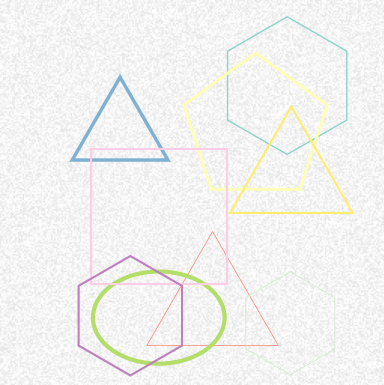[{"shape": "hexagon", "thickness": 1, "radius": 0.89, "center": [0.746, 0.778]}, {"shape": "pentagon", "thickness": 2, "radius": 0.98, "center": [0.664, 0.667]}, {"shape": "triangle", "thickness": 0.5, "radius": 0.99, "center": [0.552, 0.201]}, {"shape": "triangle", "thickness": 2.5, "radius": 0.72, "center": [0.312, 0.656]}, {"shape": "oval", "thickness": 3, "radius": 0.85, "center": [0.412, 0.175]}, {"shape": "square", "thickness": 1.5, "radius": 0.88, "center": [0.414, 0.438]}, {"shape": "hexagon", "thickness": 1.5, "radius": 0.78, "center": [0.339, 0.18]}, {"shape": "hexagon", "thickness": 0.5, "radius": 0.67, "center": [0.754, 0.161]}, {"shape": "triangle", "thickness": 1.5, "radius": 0.92, "center": [0.757, 0.539]}]